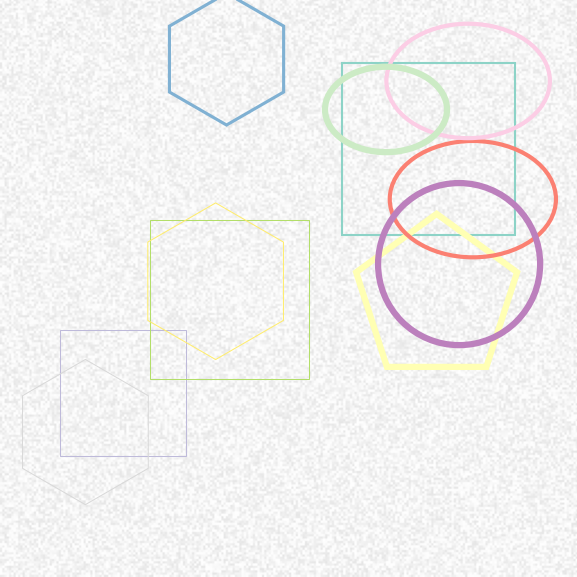[{"shape": "square", "thickness": 1, "radius": 0.75, "center": [0.743, 0.741]}, {"shape": "pentagon", "thickness": 3, "radius": 0.73, "center": [0.756, 0.482]}, {"shape": "square", "thickness": 0.5, "radius": 0.55, "center": [0.213, 0.318]}, {"shape": "oval", "thickness": 2, "radius": 0.72, "center": [0.819, 0.654]}, {"shape": "hexagon", "thickness": 1.5, "radius": 0.57, "center": [0.392, 0.897]}, {"shape": "square", "thickness": 0.5, "radius": 0.69, "center": [0.398, 0.48]}, {"shape": "oval", "thickness": 2, "radius": 0.71, "center": [0.811, 0.859]}, {"shape": "hexagon", "thickness": 0.5, "radius": 0.63, "center": [0.148, 0.251]}, {"shape": "circle", "thickness": 3, "radius": 0.7, "center": [0.795, 0.542]}, {"shape": "oval", "thickness": 3, "radius": 0.53, "center": [0.668, 0.81]}, {"shape": "hexagon", "thickness": 0.5, "radius": 0.68, "center": [0.373, 0.512]}]